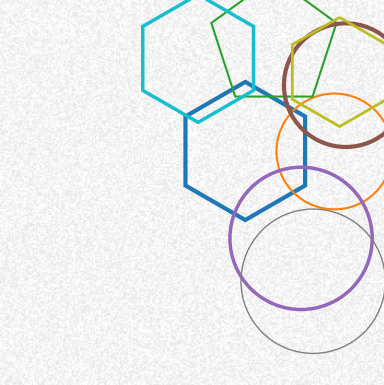[{"shape": "hexagon", "thickness": 3, "radius": 0.9, "center": [0.637, 0.608]}, {"shape": "circle", "thickness": 1.5, "radius": 0.75, "center": [0.869, 0.607]}, {"shape": "pentagon", "thickness": 1.5, "radius": 0.85, "center": [0.711, 0.887]}, {"shape": "circle", "thickness": 2.5, "radius": 0.92, "center": [0.782, 0.381]}, {"shape": "circle", "thickness": 3, "radius": 0.8, "center": [0.898, 0.779]}, {"shape": "circle", "thickness": 1, "radius": 0.94, "center": [0.813, 0.269]}, {"shape": "hexagon", "thickness": 2, "radius": 0.71, "center": [0.882, 0.813]}, {"shape": "hexagon", "thickness": 2.5, "radius": 0.83, "center": [0.515, 0.848]}]